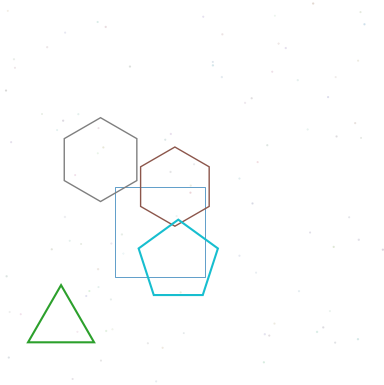[{"shape": "square", "thickness": 0.5, "radius": 0.59, "center": [0.416, 0.397]}, {"shape": "triangle", "thickness": 1.5, "radius": 0.5, "center": [0.159, 0.16]}, {"shape": "hexagon", "thickness": 1, "radius": 0.51, "center": [0.454, 0.515]}, {"shape": "hexagon", "thickness": 1, "radius": 0.54, "center": [0.261, 0.585]}, {"shape": "pentagon", "thickness": 1.5, "radius": 0.54, "center": [0.463, 0.321]}]